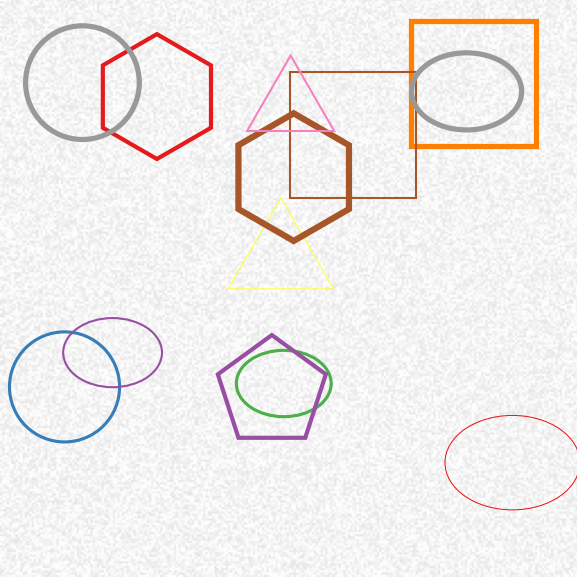[{"shape": "hexagon", "thickness": 2, "radius": 0.54, "center": [0.272, 0.832]}, {"shape": "oval", "thickness": 0.5, "radius": 0.58, "center": [0.887, 0.198]}, {"shape": "circle", "thickness": 1.5, "radius": 0.48, "center": [0.112, 0.329]}, {"shape": "oval", "thickness": 1.5, "radius": 0.41, "center": [0.491, 0.335]}, {"shape": "pentagon", "thickness": 2, "radius": 0.49, "center": [0.471, 0.321]}, {"shape": "oval", "thickness": 1, "radius": 0.43, "center": [0.195, 0.389]}, {"shape": "square", "thickness": 2.5, "radius": 0.54, "center": [0.82, 0.855]}, {"shape": "triangle", "thickness": 0.5, "radius": 0.53, "center": [0.486, 0.552]}, {"shape": "hexagon", "thickness": 3, "radius": 0.55, "center": [0.509, 0.692]}, {"shape": "square", "thickness": 1, "radius": 0.54, "center": [0.611, 0.765]}, {"shape": "triangle", "thickness": 1, "radius": 0.44, "center": [0.503, 0.816]}, {"shape": "oval", "thickness": 2.5, "radius": 0.48, "center": [0.808, 0.841]}, {"shape": "circle", "thickness": 2.5, "radius": 0.49, "center": [0.143, 0.856]}]